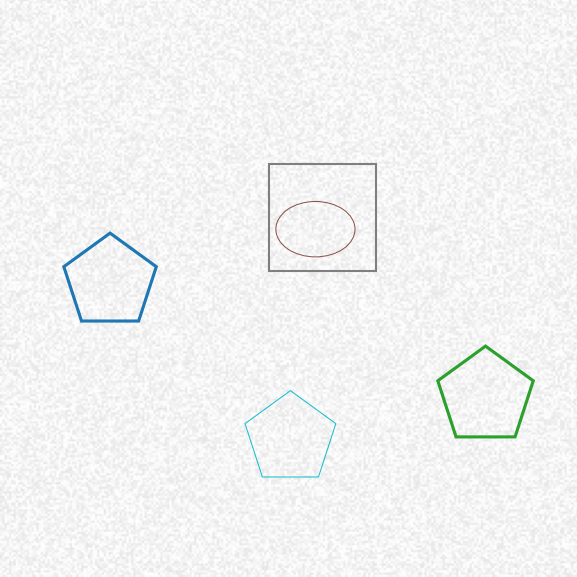[{"shape": "pentagon", "thickness": 1.5, "radius": 0.42, "center": [0.191, 0.511]}, {"shape": "pentagon", "thickness": 1.5, "radius": 0.43, "center": [0.841, 0.313]}, {"shape": "oval", "thickness": 0.5, "radius": 0.34, "center": [0.546, 0.602]}, {"shape": "square", "thickness": 1, "radius": 0.47, "center": [0.558, 0.622]}, {"shape": "pentagon", "thickness": 0.5, "radius": 0.41, "center": [0.503, 0.24]}]